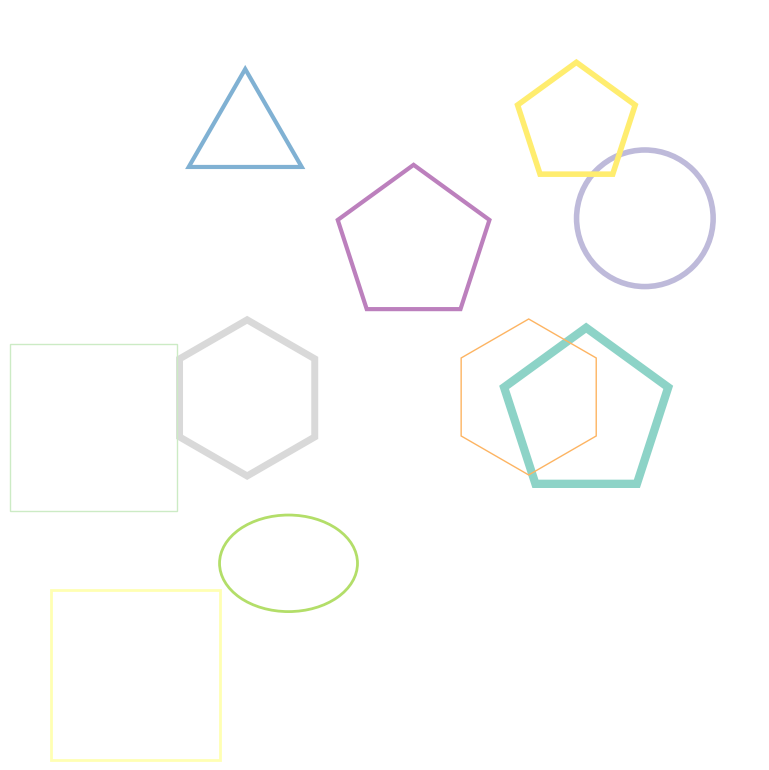[{"shape": "pentagon", "thickness": 3, "radius": 0.56, "center": [0.761, 0.462]}, {"shape": "square", "thickness": 1, "radius": 0.55, "center": [0.176, 0.124]}, {"shape": "circle", "thickness": 2, "radius": 0.44, "center": [0.837, 0.717]}, {"shape": "triangle", "thickness": 1.5, "radius": 0.42, "center": [0.318, 0.826]}, {"shape": "hexagon", "thickness": 0.5, "radius": 0.51, "center": [0.687, 0.484]}, {"shape": "oval", "thickness": 1, "radius": 0.45, "center": [0.375, 0.268]}, {"shape": "hexagon", "thickness": 2.5, "radius": 0.51, "center": [0.321, 0.483]}, {"shape": "pentagon", "thickness": 1.5, "radius": 0.52, "center": [0.537, 0.682]}, {"shape": "square", "thickness": 0.5, "radius": 0.54, "center": [0.122, 0.445]}, {"shape": "pentagon", "thickness": 2, "radius": 0.4, "center": [0.749, 0.839]}]